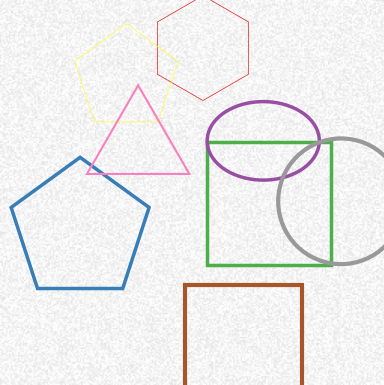[{"shape": "hexagon", "thickness": 0.5, "radius": 0.68, "center": [0.527, 0.875]}, {"shape": "pentagon", "thickness": 2.5, "radius": 0.94, "center": [0.208, 0.403]}, {"shape": "square", "thickness": 2.5, "radius": 0.8, "center": [0.699, 0.471]}, {"shape": "oval", "thickness": 2.5, "radius": 0.73, "center": [0.684, 0.634]}, {"shape": "pentagon", "thickness": 0.5, "radius": 0.71, "center": [0.328, 0.797]}, {"shape": "square", "thickness": 3, "radius": 0.76, "center": [0.633, 0.107]}, {"shape": "triangle", "thickness": 1.5, "radius": 0.77, "center": [0.359, 0.625]}, {"shape": "circle", "thickness": 3, "radius": 0.82, "center": [0.886, 0.477]}]